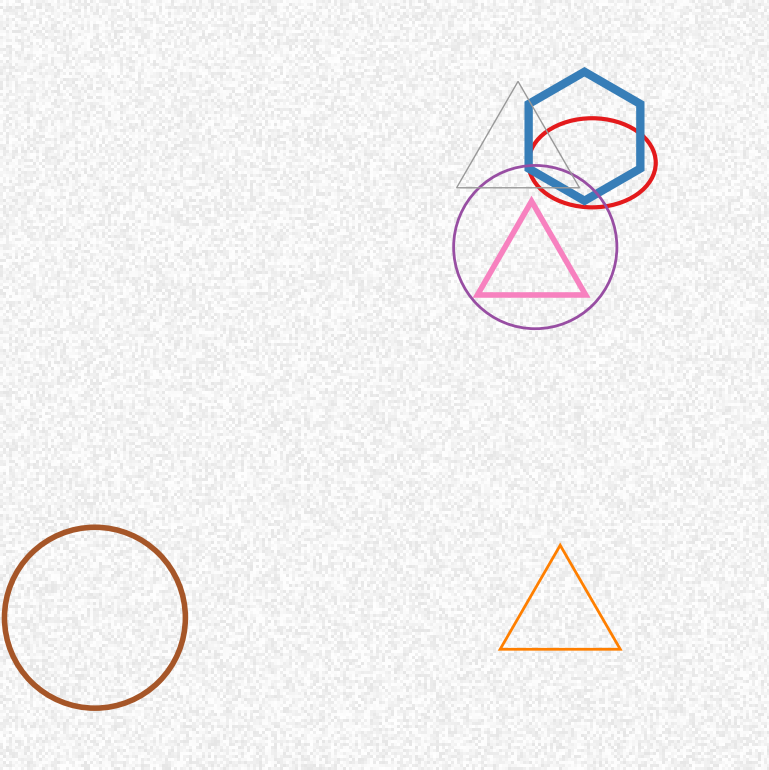[{"shape": "oval", "thickness": 1.5, "radius": 0.41, "center": [0.769, 0.789]}, {"shape": "hexagon", "thickness": 3, "radius": 0.42, "center": [0.759, 0.823]}, {"shape": "circle", "thickness": 1, "radius": 0.53, "center": [0.695, 0.679]}, {"shape": "triangle", "thickness": 1, "radius": 0.45, "center": [0.728, 0.202]}, {"shape": "circle", "thickness": 2, "radius": 0.59, "center": [0.123, 0.198]}, {"shape": "triangle", "thickness": 2, "radius": 0.41, "center": [0.69, 0.657]}, {"shape": "triangle", "thickness": 0.5, "radius": 0.46, "center": [0.673, 0.802]}]